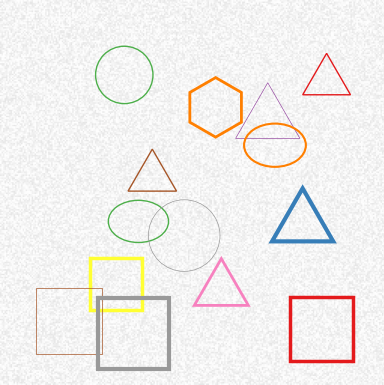[{"shape": "triangle", "thickness": 1, "radius": 0.36, "center": [0.848, 0.79]}, {"shape": "square", "thickness": 2.5, "radius": 0.41, "center": [0.835, 0.146]}, {"shape": "triangle", "thickness": 3, "radius": 0.46, "center": [0.786, 0.419]}, {"shape": "oval", "thickness": 1, "radius": 0.39, "center": [0.36, 0.425]}, {"shape": "circle", "thickness": 1, "radius": 0.37, "center": [0.323, 0.805]}, {"shape": "triangle", "thickness": 0.5, "radius": 0.48, "center": [0.695, 0.689]}, {"shape": "oval", "thickness": 1.5, "radius": 0.4, "center": [0.714, 0.623]}, {"shape": "hexagon", "thickness": 2, "radius": 0.39, "center": [0.56, 0.721]}, {"shape": "square", "thickness": 2.5, "radius": 0.34, "center": [0.301, 0.262]}, {"shape": "triangle", "thickness": 1, "radius": 0.36, "center": [0.396, 0.54]}, {"shape": "square", "thickness": 0.5, "radius": 0.43, "center": [0.179, 0.166]}, {"shape": "triangle", "thickness": 2, "radius": 0.4, "center": [0.575, 0.247]}, {"shape": "square", "thickness": 3, "radius": 0.46, "center": [0.347, 0.134]}, {"shape": "circle", "thickness": 0.5, "radius": 0.46, "center": [0.478, 0.388]}]